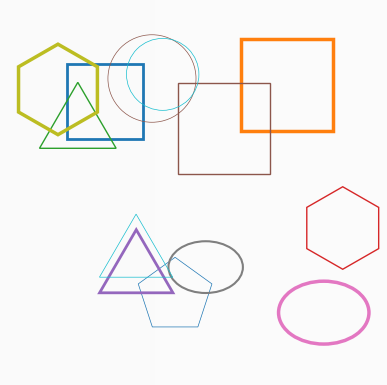[{"shape": "pentagon", "thickness": 0.5, "radius": 0.5, "center": [0.452, 0.232]}, {"shape": "square", "thickness": 2, "radius": 0.49, "center": [0.271, 0.735]}, {"shape": "square", "thickness": 2.5, "radius": 0.59, "center": [0.741, 0.78]}, {"shape": "triangle", "thickness": 1, "radius": 0.57, "center": [0.201, 0.672]}, {"shape": "hexagon", "thickness": 1, "radius": 0.54, "center": [0.884, 0.408]}, {"shape": "triangle", "thickness": 2, "radius": 0.55, "center": [0.352, 0.294]}, {"shape": "square", "thickness": 1, "radius": 0.59, "center": [0.578, 0.667]}, {"shape": "circle", "thickness": 0.5, "radius": 0.57, "center": [0.392, 0.796]}, {"shape": "oval", "thickness": 2.5, "radius": 0.58, "center": [0.836, 0.188]}, {"shape": "oval", "thickness": 1.5, "radius": 0.48, "center": [0.531, 0.306]}, {"shape": "hexagon", "thickness": 2.5, "radius": 0.59, "center": [0.15, 0.768]}, {"shape": "circle", "thickness": 0.5, "radius": 0.47, "center": [0.42, 0.807]}, {"shape": "triangle", "thickness": 0.5, "radius": 0.55, "center": [0.351, 0.335]}]